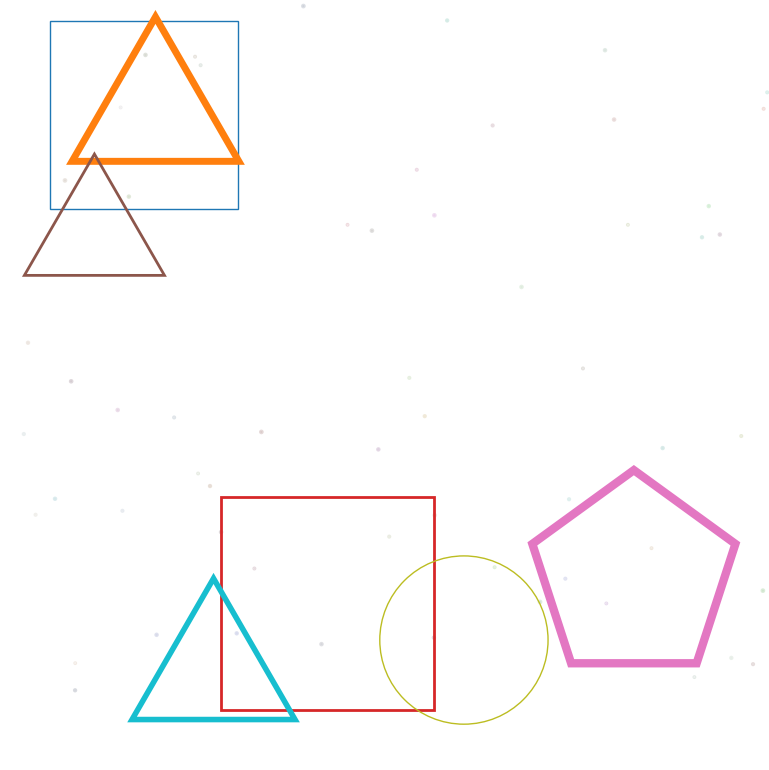[{"shape": "square", "thickness": 0.5, "radius": 0.61, "center": [0.187, 0.851]}, {"shape": "triangle", "thickness": 2.5, "radius": 0.63, "center": [0.202, 0.853]}, {"shape": "square", "thickness": 1, "radius": 0.69, "center": [0.425, 0.216]}, {"shape": "triangle", "thickness": 1, "radius": 0.53, "center": [0.123, 0.695]}, {"shape": "pentagon", "thickness": 3, "radius": 0.69, "center": [0.823, 0.251]}, {"shape": "circle", "thickness": 0.5, "radius": 0.55, "center": [0.602, 0.169]}, {"shape": "triangle", "thickness": 2, "radius": 0.61, "center": [0.277, 0.127]}]